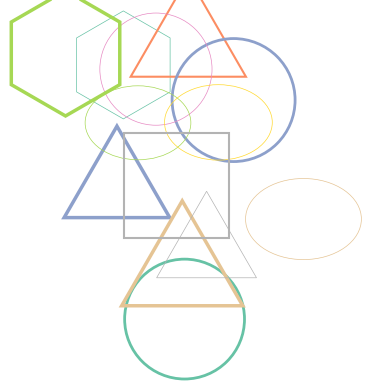[{"shape": "circle", "thickness": 2, "radius": 0.78, "center": [0.479, 0.171]}, {"shape": "hexagon", "thickness": 0.5, "radius": 0.7, "center": [0.32, 0.831]}, {"shape": "triangle", "thickness": 1.5, "radius": 0.86, "center": [0.489, 0.887]}, {"shape": "triangle", "thickness": 2.5, "radius": 0.79, "center": [0.304, 0.514]}, {"shape": "circle", "thickness": 2, "radius": 0.8, "center": [0.607, 0.74]}, {"shape": "circle", "thickness": 0.5, "radius": 0.73, "center": [0.405, 0.82]}, {"shape": "oval", "thickness": 0.5, "radius": 0.69, "center": [0.358, 0.681]}, {"shape": "hexagon", "thickness": 2.5, "radius": 0.81, "center": [0.17, 0.861]}, {"shape": "oval", "thickness": 0.5, "radius": 0.7, "center": [0.567, 0.682]}, {"shape": "oval", "thickness": 0.5, "radius": 0.75, "center": [0.788, 0.431]}, {"shape": "triangle", "thickness": 2.5, "radius": 0.91, "center": [0.473, 0.297]}, {"shape": "triangle", "thickness": 0.5, "radius": 0.75, "center": [0.537, 0.353]}, {"shape": "square", "thickness": 1.5, "radius": 0.68, "center": [0.458, 0.519]}]